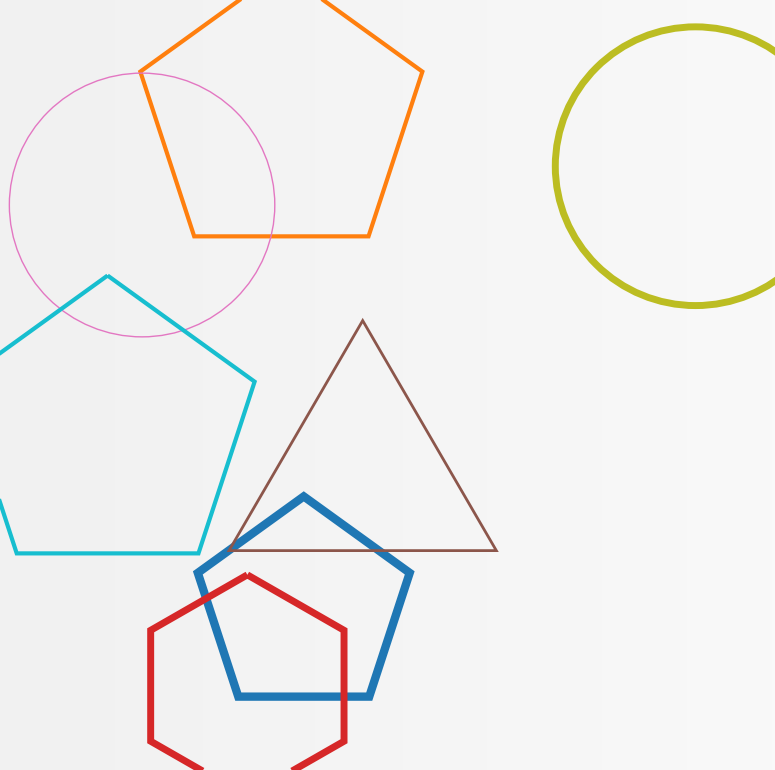[{"shape": "pentagon", "thickness": 3, "radius": 0.72, "center": [0.392, 0.212]}, {"shape": "pentagon", "thickness": 1.5, "radius": 0.96, "center": [0.363, 0.848]}, {"shape": "hexagon", "thickness": 2.5, "radius": 0.72, "center": [0.319, 0.109]}, {"shape": "triangle", "thickness": 1, "radius": 1.0, "center": [0.468, 0.384]}, {"shape": "circle", "thickness": 0.5, "radius": 0.86, "center": [0.183, 0.734]}, {"shape": "circle", "thickness": 2.5, "radius": 0.9, "center": [0.898, 0.784]}, {"shape": "pentagon", "thickness": 1.5, "radius": 1.0, "center": [0.139, 0.443]}]